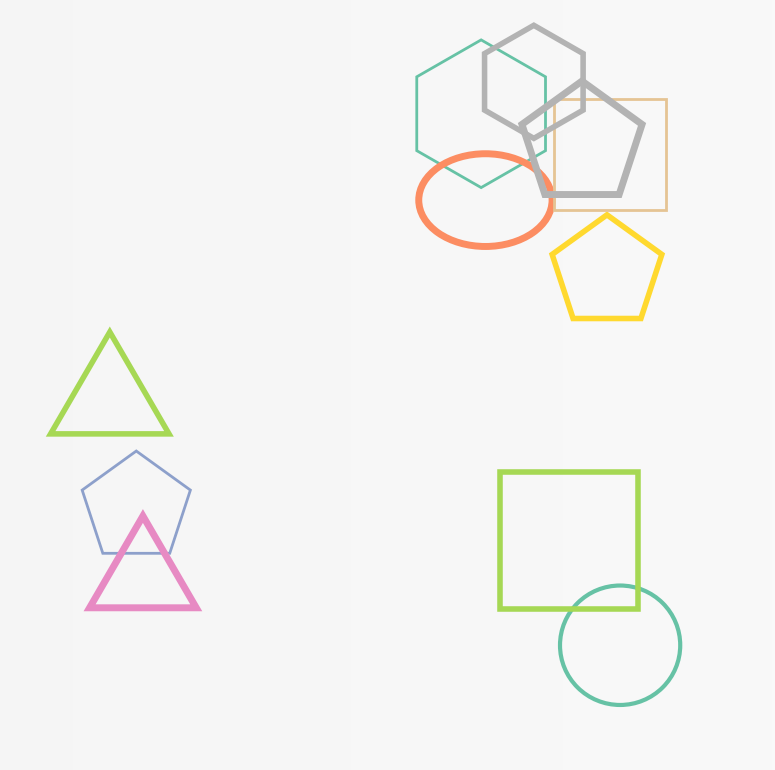[{"shape": "circle", "thickness": 1.5, "radius": 0.39, "center": [0.8, 0.162]}, {"shape": "hexagon", "thickness": 1, "radius": 0.48, "center": [0.621, 0.852]}, {"shape": "oval", "thickness": 2.5, "radius": 0.43, "center": [0.626, 0.74]}, {"shape": "pentagon", "thickness": 1, "radius": 0.37, "center": [0.176, 0.341]}, {"shape": "triangle", "thickness": 2.5, "radius": 0.4, "center": [0.184, 0.25]}, {"shape": "triangle", "thickness": 2, "radius": 0.44, "center": [0.142, 0.481]}, {"shape": "square", "thickness": 2, "radius": 0.45, "center": [0.735, 0.297]}, {"shape": "pentagon", "thickness": 2, "radius": 0.37, "center": [0.783, 0.647]}, {"shape": "square", "thickness": 1, "radius": 0.36, "center": [0.787, 0.799]}, {"shape": "hexagon", "thickness": 2, "radius": 0.37, "center": [0.689, 0.894]}, {"shape": "pentagon", "thickness": 2.5, "radius": 0.41, "center": [0.751, 0.813]}]